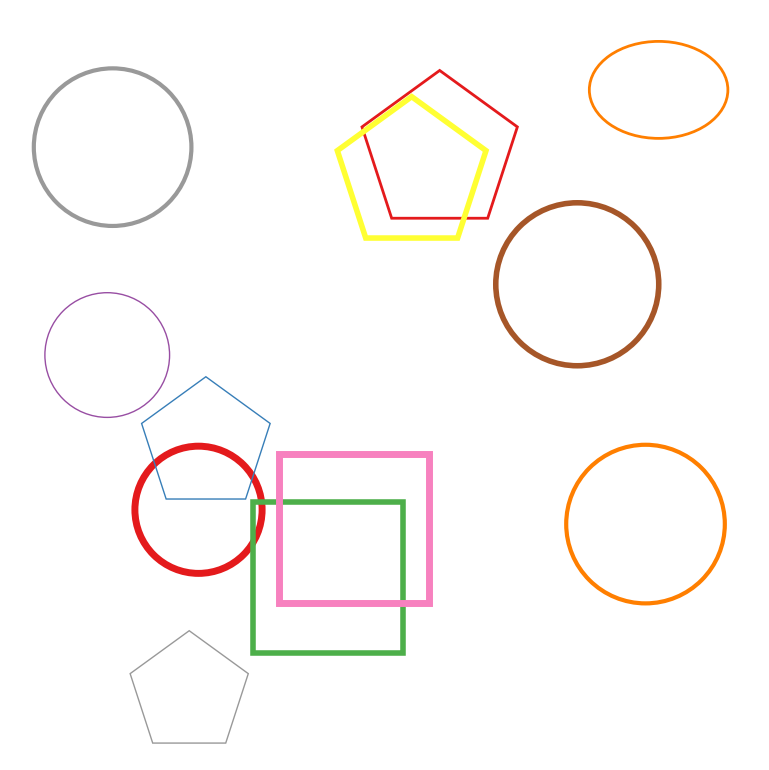[{"shape": "pentagon", "thickness": 1, "radius": 0.53, "center": [0.571, 0.802]}, {"shape": "circle", "thickness": 2.5, "radius": 0.41, "center": [0.258, 0.338]}, {"shape": "pentagon", "thickness": 0.5, "radius": 0.44, "center": [0.267, 0.423]}, {"shape": "square", "thickness": 2, "radius": 0.49, "center": [0.426, 0.25]}, {"shape": "circle", "thickness": 0.5, "radius": 0.4, "center": [0.139, 0.539]}, {"shape": "circle", "thickness": 1.5, "radius": 0.51, "center": [0.838, 0.319]}, {"shape": "oval", "thickness": 1, "radius": 0.45, "center": [0.855, 0.883]}, {"shape": "pentagon", "thickness": 2, "radius": 0.51, "center": [0.535, 0.773]}, {"shape": "circle", "thickness": 2, "radius": 0.53, "center": [0.75, 0.631]}, {"shape": "square", "thickness": 2.5, "radius": 0.48, "center": [0.46, 0.314]}, {"shape": "circle", "thickness": 1.5, "radius": 0.51, "center": [0.146, 0.809]}, {"shape": "pentagon", "thickness": 0.5, "radius": 0.4, "center": [0.246, 0.1]}]